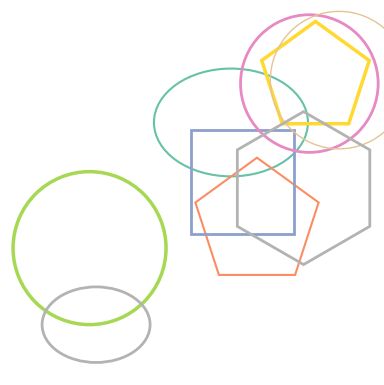[{"shape": "oval", "thickness": 1.5, "radius": 1.0, "center": [0.6, 0.682]}, {"shape": "pentagon", "thickness": 1.5, "radius": 0.84, "center": [0.668, 0.422]}, {"shape": "square", "thickness": 2, "radius": 0.67, "center": [0.63, 0.527]}, {"shape": "circle", "thickness": 2, "radius": 0.89, "center": [0.803, 0.783]}, {"shape": "circle", "thickness": 2.5, "radius": 0.99, "center": [0.233, 0.355]}, {"shape": "pentagon", "thickness": 2.5, "radius": 0.73, "center": [0.819, 0.797]}, {"shape": "circle", "thickness": 1, "radius": 0.89, "center": [0.881, 0.792]}, {"shape": "oval", "thickness": 2, "radius": 0.7, "center": [0.25, 0.157]}, {"shape": "hexagon", "thickness": 2, "radius": 0.99, "center": [0.788, 0.511]}]